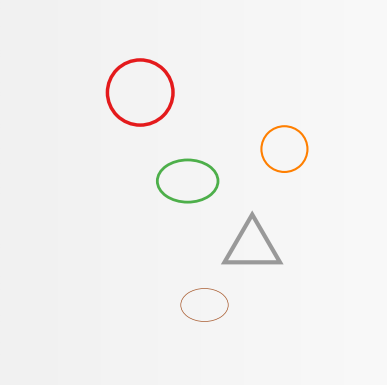[{"shape": "circle", "thickness": 2.5, "radius": 0.42, "center": [0.362, 0.76]}, {"shape": "oval", "thickness": 2, "radius": 0.39, "center": [0.484, 0.53]}, {"shape": "circle", "thickness": 1.5, "radius": 0.3, "center": [0.734, 0.613]}, {"shape": "oval", "thickness": 0.5, "radius": 0.31, "center": [0.528, 0.208]}, {"shape": "triangle", "thickness": 3, "radius": 0.41, "center": [0.651, 0.36]}]